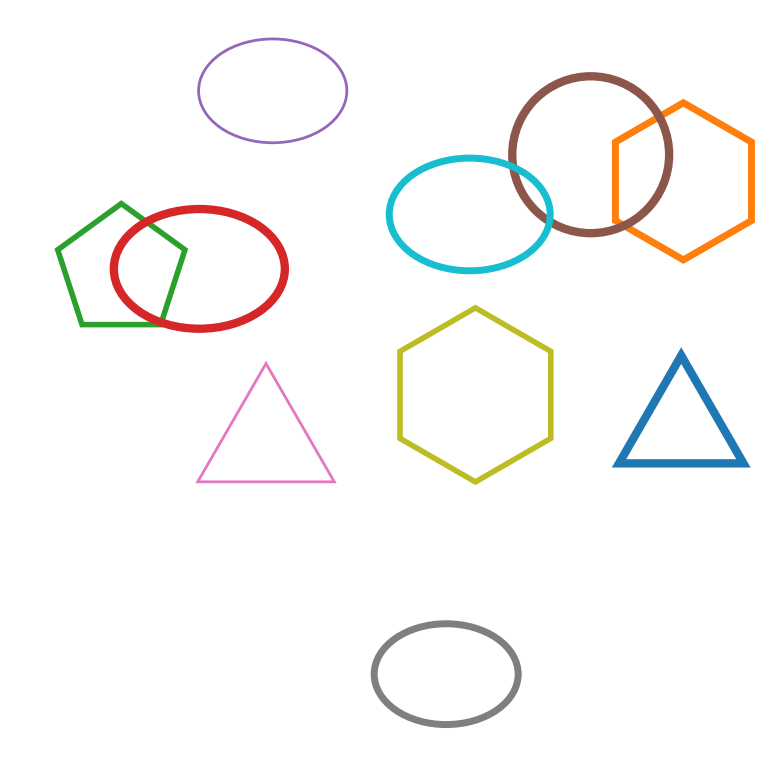[{"shape": "triangle", "thickness": 3, "radius": 0.47, "center": [0.885, 0.445]}, {"shape": "hexagon", "thickness": 2.5, "radius": 0.51, "center": [0.888, 0.764]}, {"shape": "pentagon", "thickness": 2, "radius": 0.43, "center": [0.158, 0.649]}, {"shape": "oval", "thickness": 3, "radius": 0.56, "center": [0.259, 0.651]}, {"shape": "oval", "thickness": 1, "radius": 0.48, "center": [0.354, 0.882]}, {"shape": "circle", "thickness": 3, "radius": 0.51, "center": [0.767, 0.799]}, {"shape": "triangle", "thickness": 1, "radius": 0.51, "center": [0.345, 0.425]}, {"shape": "oval", "thickness": 2.5, "radius": 0.47, "center": [0.579, 0.124]}, {"shape": "hexagon", "thickness": 2, "radius": 0.57, "center": [0.617, 0.487]}, {"shape": "oval", "thickness": 2.5, "radius": 0.52, "center": [0.61, 0.721]}]